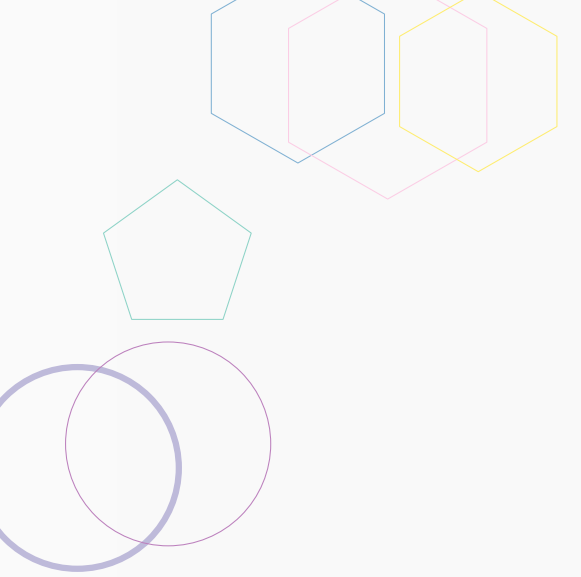[{"shape": "pentagon", "thickness": 0.5, "radius": 0.67, "center": [0.305, 0.554]}, {"shape": "circle", "thickness": 3, "radius": 0.87, "center": [0.133, 0.189]}, {"shape": "hexagon", "thickness": 0.5, "radius": 0.86, "center": [0.513, 0.889]}, {"shape": "hexagon", "thickness": 0.5, "radius": 0.98, "center": [0.667, 0.851]}, {"shape": "circle", "thickness": 0.5, "radius": 0.88, "center": [0.289, 0.23]}, {"shape": "hexagon", "thickness": 0.5, "radius": 0.78, "center": [0.823, 0.858]}]